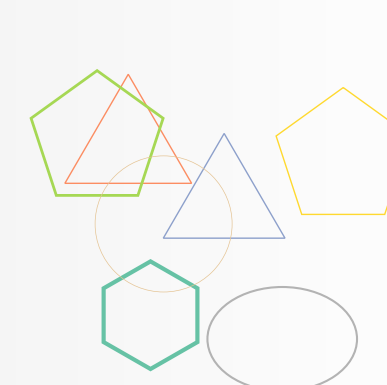[{"shape": "hexagon", "thickness": 3, "radius": 0.7, "center": [0.388, 0.181]}, {"shape": "triangle", "thickness": 1, "radius": 0.94, "center": [0.331, 0.618]}, {"shape": "triangle", "thickness": 1, "radius": 0.91, "center": [0.578, 0.472]}, {"shape": "pentagon", "thickness": 2, "radius": 0.9, "center": [0.251, 0.637]}, {"shape": "pentagon", "thickness": 1, "radius": 0.91, "center": [0.886, 0.59]}, {"shape": "circle", "thickness": 0.5, "radius": 0.88, "center": [0.422, 0.418]}, {"shape": "oval", "thickness": 1.5, "radius": 0.97, "center": [0.728, 0.119]}]